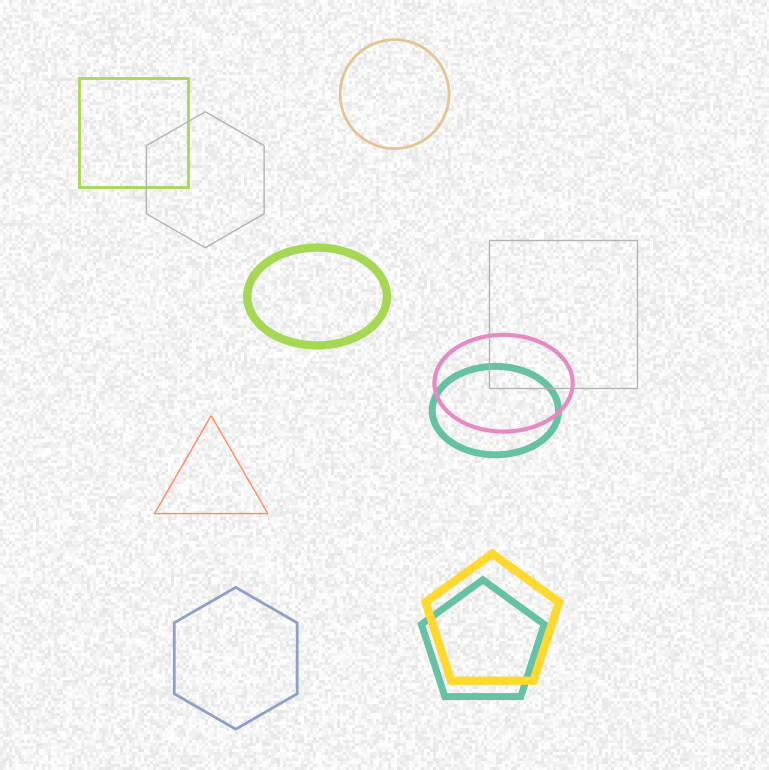[{"shape": "oval", "thickness": 2.5, "radius": 0.41, "center": [0.643, 0.467]}, {"shape": "pentagon", "thickness": 2.5, "radius": 0.42, "center": [0.627, 0.163]}, {"shape": "triangle", "thickness": 0.5, "radius": 0.42, "center": [0.274, 0.375]}, {"shape": "hexagon", "thickness": 1, "radius": 0.46, "center": [0.306, 0.145]}, {"shape": "oval", "thickness": 1.5, "radius": 0.45, "center": [0.654, 0.502]}, {"shape": "oval", "thickness": 3, "radius": 0.45, "center": [0.412, 0.615]}, {"shape": "square", "thickness": 1, "radius": 0.35, "center": [0.173, 0.828]}, {"shape": "pentagon", "thickness": 3, "radius": 0.46, "center": [0.639, 0.19]}, {"shape": "circle", "thickness": 1, "radius": 0.35, "center": [0.512, 0.878]}, {"shape": "square", "thickness": 0.5, "radius": 0.48, "center": [0.731, 0.592]}, {"shape": "hexagon", "thickness": 0.5, "radius": 0.44, "center": [0.267, 0.767]}]